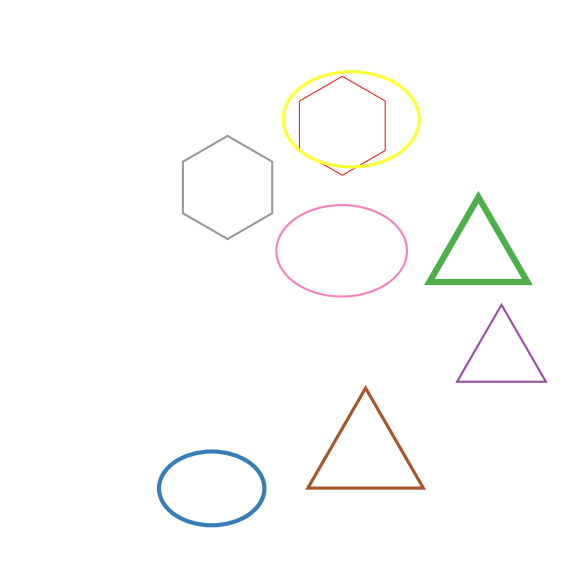[{"shape": "hexagon", "thickness": 0.5, "radius": 0.43, "center": [0.593, 0.781]}, {"shape": "oval", "thickness": 2, "radius": 0.46, "center": [0.367, 0.153]}, {"shape": "triangle", "thickness": 3, "radius": 0.49, "center": [0.828, 0.56]}, {"shape": "triangle", "thickness": 1, "radius": 0.44, "center": [0.868, 0.383]}, {"shape": "oval", "thickness": 1.5, "radius": 0.59, "center": [0.608, 0.792]}, {"shape": "triangle", "thickness": 1.5, "radius": 0.58, "center": [0.633, 0.212]}, {"shape": "oval", "thickness": 1, "radius": 0.57, "center": [0.592, 0.565]}, {"shape": "hexagon", "thickness": 1, "radius": 0.45, "center": [0.394, 0.675]}]